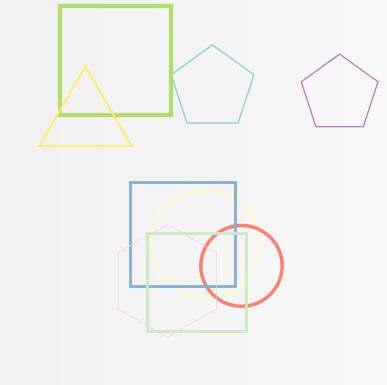[{"shape": "pentagon", "thickness": 1, "radius": 0.56, "center": [0.548, 0.771]}, {"shape": "circle", "thickness": 1, "radius": 0.7, "center": [0.529, 0.367]}, {"shape": "circle", "thickness": 2.5, "radius": 0.52, "center": [0.623, 0.309]}, {"shape": "square", "thickness": 2, "radius": 0.68, "center": [0.47, 0.392]}, {"shape": "square", "thickness": 3, "radius": 0.71, "center": [0.298, 0.842]}, {"shape": "hexagon", "thickness": 0.5, "radius": 0.73, "center": [0.432, 0.271]}, {"shape": "pentagon", "thickness": 1, "radius": 0.52, "center": [0.876, 0.755]}, {"shape": "square", "thickness": 2, "radius": 0.64, "center": [0.506, 0.267]}, {"shape": "triangle", "thickness": 1.5, "radius": 0.69, "center": [0.22, 0.689]}]